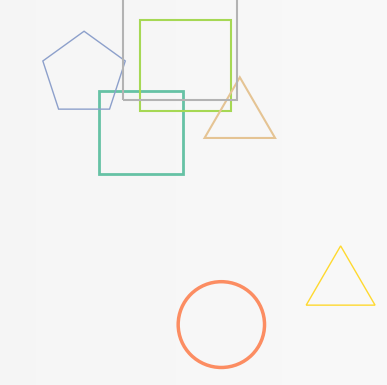[{"shape": "square", "thickness": 2, "radius": 0.54, "center": [0.363, 0.656]}, {"shape": "circle", "thickness": 2.5, "radius": 0.56, "center": [0.571, 0.157]}, {"shape": "pentagon", "thickness": 1, "radius": 0.56, "center": [0.217, 0.807]}, {"shape": "square", "thickness": 1.5, "radius": 0.59, "center": [0.478, 0.83]}, {"shape": "triangle", "thickness": 1, "radius": 0.51, "center": [0.879, 0.259]}, {"shape": "triangle", "thickness": 1.5, "radius": 0.53, "center": [0.619, 0.694]}, {"shape": "square", "thickness": 1.5, "radius": 0.73, "center": [0.465, 0.888]}]